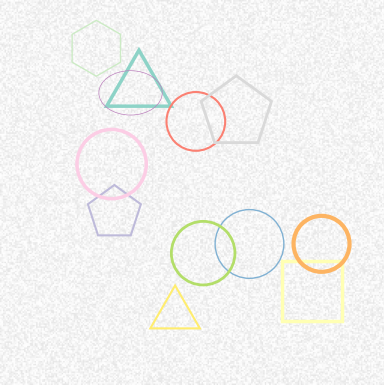[{"shape": "triangle", "thickness": 2.5, "radius": 0.48, "center": [0.361, 0.773]}, {"shape": "square", "thickness": 2.5, "radius": 0.39, "center": [0.811, 0.244]}, {"shape": "pentagon", "thickness": 1.5, "radius": 0.36, "center": [0.297, 0.447]}, {"shape": "circle", "thickness": 1.5, "radius": 0.38, "center": [0.509, 0.685]}, {"shape": "circle", "thickness": 1, "radius": 0.45, "center": [0.648, 0.366]}, {"shape": "circle", "thickness": 3, "radius": 0.36, "center": [0.835, 0.367]}, {"shape": "circle", "thickness": 2, "radius": 0.41, "center": [0.528, 0.342]}, {"shape": "circle", "thickness": 2.5, "radius": 0.45, "center": [0.29, 0.574]}, {"shape": "pentagon", "thickness": 2, "radius": 0.48, "center": [0.614, 0.707]}, {"shape": "oval", "thickness": 0.5, "radius": 0.41, "center": [0.339, 0.759]}, {"shape": "hexagon", "thickness": 1, "radius": 0.36, "center": [0.25, 0.875]}, {"shape": "triangle", "thickness": 1.5, "radius": 0.37, "center": [0.455, 0.184]}]